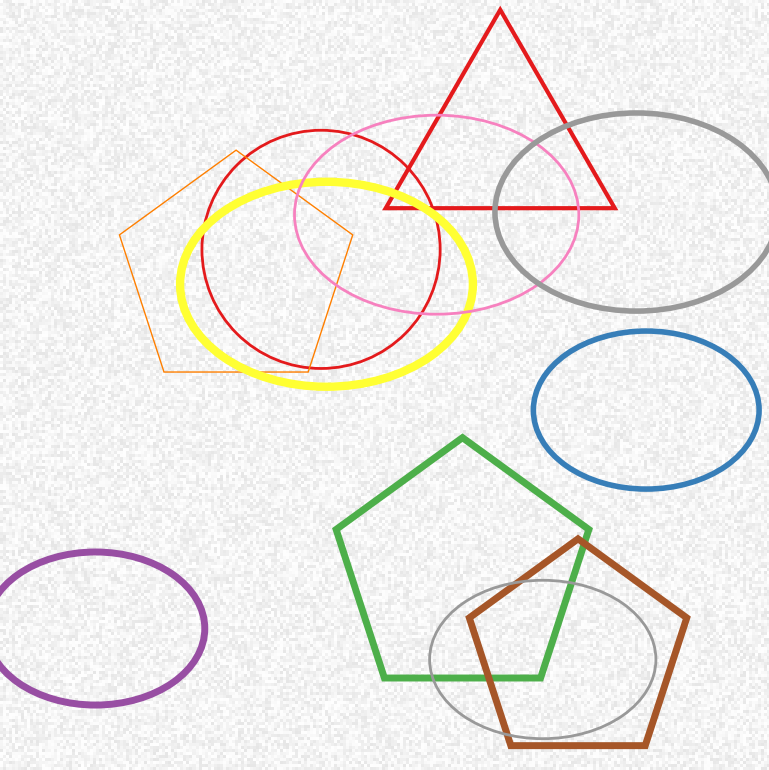[{"shape": "circle", "thickness": 1, "radius": 0.77, "center": [0.417, 0.676]}, {"shape": "triangle", "thickness": 1.5, "radius": 0.86, "center": [0.65, 0.816]}, {"shape": "oval", "thickness": 2, "radius": 0.73, "center": [0.839, 0.467]}, {"shape": "pentagon", "thickness": 2.5, "radius": 0.86, "center": [0.601, 0.259]}, {"shape": "oval", "thickness": 2.5, "radius": 0.71, "center": [0.124, 0.184]}, {"shape": "pentagon", "thickness": 0.5, "radius": 0.8, "center": [0.307, 0.646]}, {"shape": "oval", "thickness": 3, "radius": 0.95, "center": [0.424, 0.631]}, {"shape": "pentagon", "thickness": 2.5, "radius": 0.74, "center": [0.751, 0.152]}, {"shape": "oval", "thickness": 1, "radius": 0.92, "center": [0.567, 0.721]}, {"shape": "oval", "thickness": 1, "radius": 0.73, "center": [0.705, 0.144]}, {"shape": "oval", "thickness": 2, "radius": 0.92, "center": [0.827, 0.725]}]